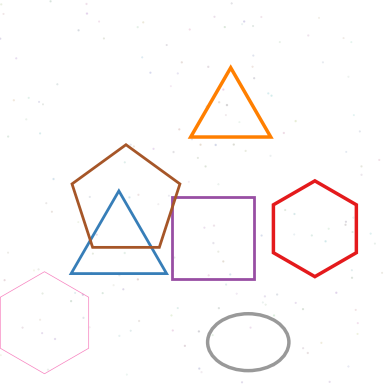[{"shape": "hexagon", "thickness": 2.5, "radius": 0.62, "center": [0.818, 0.406]}, {"shape": "triangle", "thickness": 2, "radius": 0.72, "center": [0.309, 0.361]}, {"shape": "square", "thickness": 2, "radius": 0.54, "center": [0.553, 0.382]}, {"shape": "triangle", "thickness": 2.5, "radius": 0.6, "center": [0.599, 0.704]}, {"shape": "pentagon", "thickness": 2, "radius": 0.74, "center": [0.327, 0.477]}, {"shape": "hexagon", "thickness": 0.5, "radius": 0.66, "center": [0.116, 0.162]}, {"shape": "oval", "thickness": 2.5, "radius": 0.53, "center": [0.645, 0.111]}]